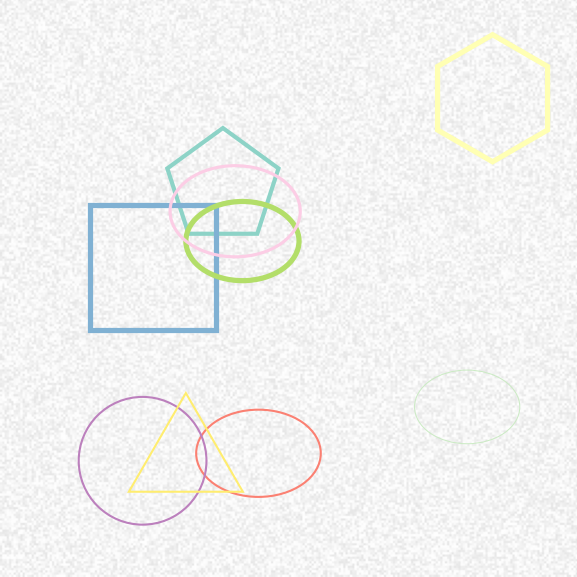[{"shape": "pentagon", "thickness": 2, "radius": 0.51, "center": [0.386, 0.676]}, {"shape": "hexagon", "thickness": 2.5, "radius": 0.55, "center": [0.853, 0.829]}, {"shape": "oval", "thickness": 1, "radius": 0.54, "center": [0.448, 0.214]}, {"shape": "square", "thickness": 2.5, "radius": 0.54, "center": [0.265, 0.536]}, {"shape": "oval", "thickness": 2.5, "radius": 0.49, "center": [0.42, 0.582]}, {"shape": "oval", "thickness": 1.5, "radius": 0.56, "center": [0.407, 0.633]}, {"shape": "circle", "thickness": 1, "radius": 0.55, "center": [0.247, 0.201]}, {"shape": "oval", "thickness": 0.5, "radius": 0.46, "center": [0.809, 0.295]}, {"shape": "triangle", "thickness": 1, "radius": 0.57, "center": [0.322, 0.205]}]